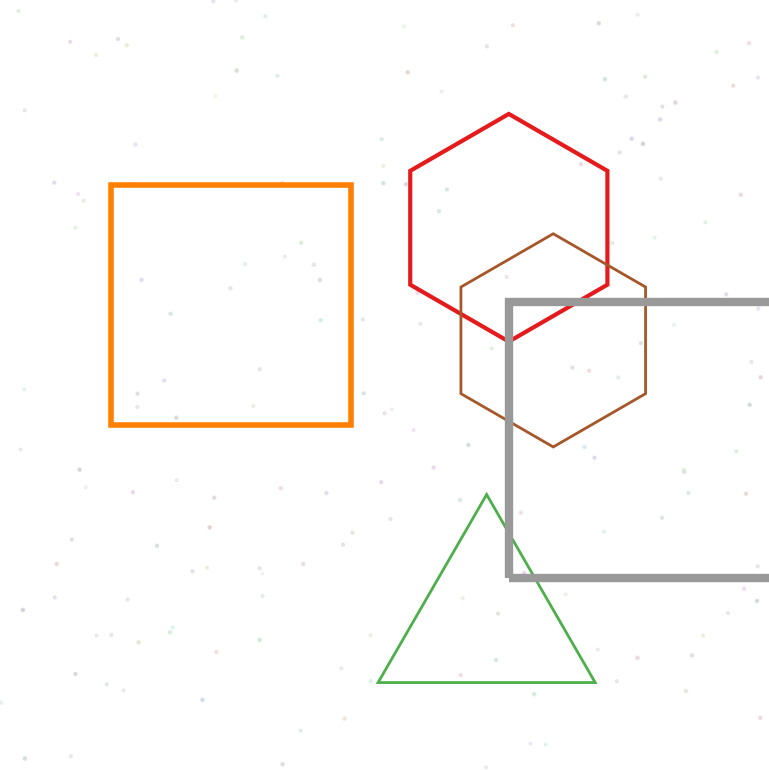[{"shape": "hexagon", "thickness": 1.5, "radius": 0.74, "center": [0.661, 0.704]}, {"shape": "triangle", "thickness": 1, "radius": 0.81, "center": [0.632, 0.195]}, {"shape": "square", "thickness": 2, "radius": 0.78, "center": [0.3, 0.605]}, {"shape": "hexagon", "thickness": 1, "radius": 0.69, "center": [0.719, 0.558]}, {"shape": "square", "thickness": 3, "radius": 0.9, "center": [0.84, 0.429]}]